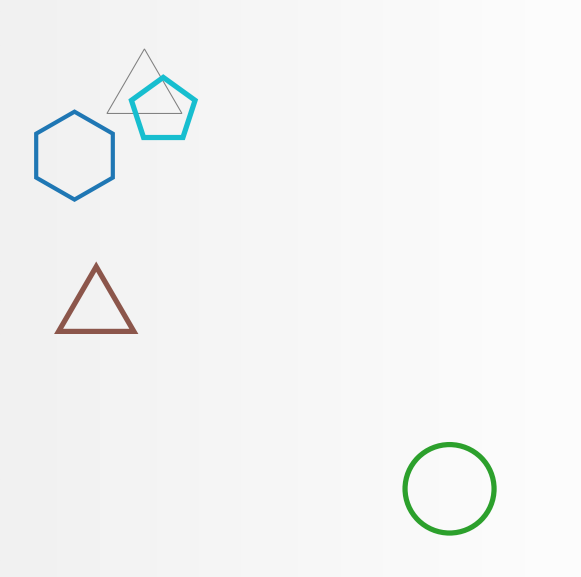[{"shape": "hexagon", "thickness": 2, "radius": 0.38, "center": [0.128, 0.73]}, {"shape": "circle", "thickness": 2.5, "radius": 0.38, "center": [0.773, 0.153]}, {"shape": "triangle", "thickness": 2.5, "radius": 0.37, "center": [0.166, 0.463]}, {"shape": "triangle", "thickness": 0.5, "radius": 0.37, "center": [0.248, 0.84]}, {"shape": "pentagon", "thickness": 2.5, "radius": 0.29, "center": [0.281, 0.808]}]